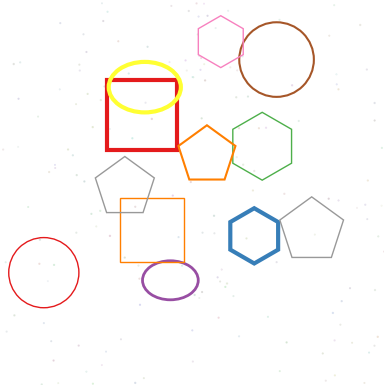[{"shape": "circle", "thickness": 1, "radius": 0.46, "center": [0.114, 0.292]}, {"shape": "square", "thickness": 3, "radius": 0.45, "center": [0.369, 0.7]}, {"shape": "hexagon", "thickness": 3, "radius": 0.36, "center": [0.66, 0.387]}, {"shape": "hexagon", "thickness": 1, "radius": 0.44, "center": [0.681, 0.62]}, {"shape": "oval", "thickness": 2, "radius": 0.36, "center": [0.443, 0.272]}, {"shape": "pentagon", "thickness": 1.5, "radius": 0.39, "center": [0.538, 0.597]}, {"shape": "square", "thickness": 1, "radius": 0.41, "center": [0.395, 0.403]}, {"shape": "oval", "thickness": 3, "radius": 0.47, "center": [0.376, 0.774]}, {"shape": "circle", "thickness": 1.5, "radius": 0.48, "center": [0.718, 0.845]}, {"shape": "hexagon", "thickness": 1, "radius": 0.34, "center": [0.573, 0.892]}, {"shape": "pentagon", "thickness": 1, "radius": 0.43, "center": [0.81, 0.402]}, {"shape": "pentagon", "thickness": 1, "radius": 0.4, "center": [0.324, 0.513]}]